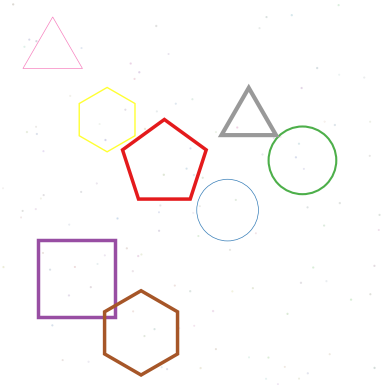[{"shape": "pentagon", "thickness": 2.5, "radius": 0.57, "center": [0.427, 0.575]}, {"shape": "circle", "thickness": 0.5, "radius": 0.4, "center": [0.591, 0.454]}, {"shape": "circle", "thickness": 1.5, "radius": 0.44, "center": [0.786, 0.584]}, {"shape": "square", "thickness": 2.5, "radius": 0.5, "center": [0.199, 0.276]}, {"shape": "hexagon", "thickness": 1, "radius": 0.42, "center": [0.278, 0.689]}, {"shape": "hexagon", "thickness": 2.5, "radius": 0.55, "center": [0.366, 0.135]}, {"shape": "triangle", "thickness": 0.5, "radius": 0.45, "center": [0.137, 0.867]}, {"shape": "triangle", "thickness": 3, "radius": 0.41, "center": [0.646, 0.69]}]